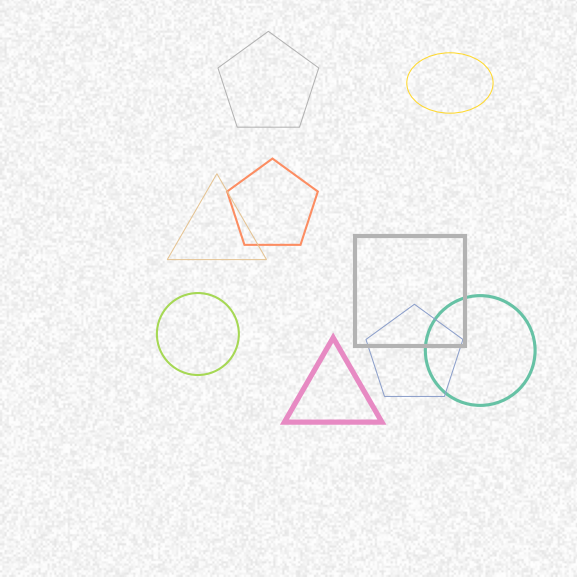[{"shape": "circle", "thickness": 1.5, "radius": 0.48, "center": [0.832, 0.392]}, {"shape": "pentagon", "thickness": 1, "radius": 0.41, "center": [0.472, 0.642]}, {"shape": "pentagon", "thickness": 0.5, "radius": 0.44, "center": [0.718, 0.384]}, {"shape": "triangle", "thickness": 2.5, "radius": 0.49, "center": [0.577, 0.317]}, {"shape": "circle", "thickness": 1, "radius": 0.35, "center": [0.343, 0.421]}, {"shape": "oval", "thickness": 0.5, "radius": 0.37, "center": [0.779, 0.855]}, {"shape": "triangle", "thickness": 0.5, "radius": 0.5, "center": [0.376, 0.599]}, {"shape": "pentagon", "thickness": 0.5, "radius": 0.46, "center": [0.465, 0.853]}, {"shape": "square", "thickness": 2, "radius": 0.48, "center": [0.71, 0.495]}]